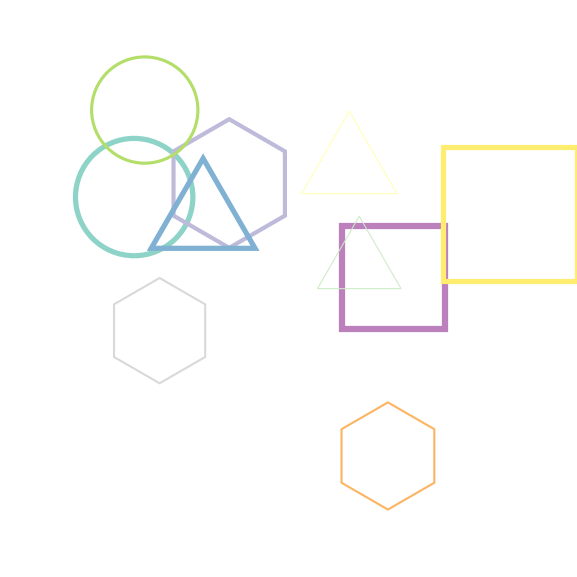[{"shape": "circle", "thickness": 2.5, "radius": 0.51, "center": [0.232, 0.658]}, {"shape": "triangle", "thickness": 0.5, "radius": 0.48, "center": [0.605, 0.711]}, {"shape": "hexagon", "thickness": 2, "radius": 0.56, "center": [0.397, 0.681]}, {"shape": "triangle", "thickness": 2.5, "radius": 0.52, "center": [0.352, 0.621]}, {"shape": "hexagon", "thickness": 1, "radius": 0.46, "center": [0.672, 0.21]}, {"shape": "circle", "thickness": 1.5, "radius": 0.46, "center": [0.251, 0.809]}, {"shape": "hexagon", "thickness": 1, "radius": 0.46, "center": [0.276, 0.427]}, {"shape": "square", "thickness": 3, "radius": 0.45, "center": [0.682, 0.518]}, {"shape": "triangle", "thickness": 0.5, "radius": 0.42, "center": [0.622, 0.541]}, {"shape": "square", "thickness": 2.5, "radius": 0.58, "center": [0.883, 0.629]}]